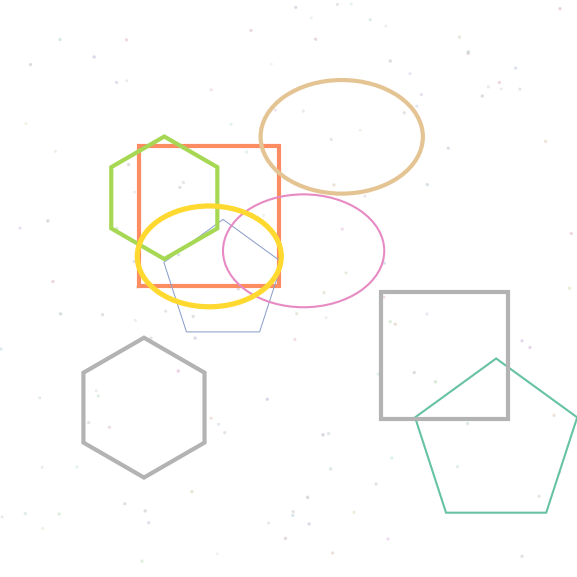[{"shape": "pentagon", "thickness": 1, "radius": 0.74, "center": [0.859, 0.231]}, {"shape": "square", "thickness": 2, "radius": 0.61, "center": [0.361, 0.625]}, {"shape": "pentagon", "thickness": 0.5, "radius": 0.54, "center": [0.386, 0.512]}, {"shape": "oval", "thickness": 1, "radius": 0.7, "center": [0.526, 0.565]}, {"shape": "hexagon", "thickness": 2, "radius": 0.53, "center": [0.284, 0.657]}, {"shape": "oval", "thickness": 2.5, "radius": 0.62, "center": [0.362, 0.555]}, {"shape": "oval", "thickness": 2, "radius": 0.7, "center": [0.592, 0.762]}, {"shape": "square", "thickness": 2, "radius": 0.55, "center": [0.77, 0.383]}, {"shape": "hexagon", "thickness": 2, "radius": 0.61, "center": [0.249, 0.293]}]